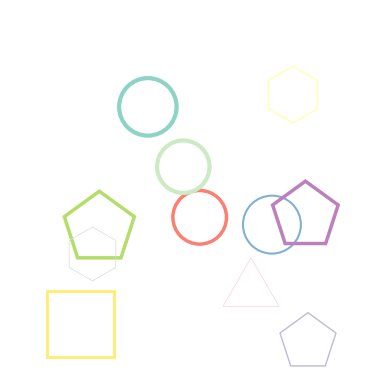[{"shape": "circle", "thickness": 3, "radius": 0.37, "center": [0.384, 0.722]}, {"shape": "hexagon", "thickness": 1, "radius": 0.37, "center": [0.761, 0.754]}, {"shape": "pentagon", "thickness": 1, "radius": 0.38, "center": [0.8, 0.111]}, {"shape": "circle", "thickness": 2.5, "radius": 0.35, "center": [0.519, 0.436]}, {"shape": "circle", "thickness": 1.5, "radius": 0.38, "center": [0.706, 0.417]}, {"shape": "pentagon", "thickness": 2.5, "radius": 0.48, "center": [0.258, 0.408]}, {"shape": "triangle", "thickness": 0.5, "radius": 0.42, "center": [0.652, 0.246]}, {"shape": "hexagon", "thickness": 0.5, "radius": 0.35, "center": [0.24, 0.34]}, {"shape": "pentagon", "thickness": 2.5, "radius": 0.45, "center": [0.793, 0.44]}, {"shape": "circle", "thickness": 3, "radius": 0.34, "center": [0.476, 0.567]}, {"shape": "square", "thickness": 2, "radius": 0.43, "center": [0.209, 0.159]}]